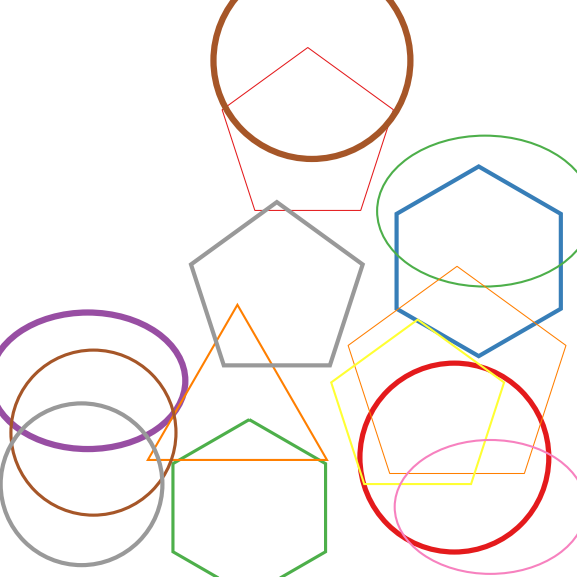[{"shape": "circle", "thickness": 2.5, "radius": 0.82, "center": [0.787, 0.207]}, {"shape": "pentagon", "thickness": 0.5, "radius": 0.78, "center": [0.533, 0.761]}, {"shape": "hexagon", "thickness": 2, "radius": 0.82, "center": [0.829, 0.547]}, {"shape": "hexagon", "thickness": 1.5, "radius": 0.76, "center": [0.432, 0.12]}, {"shape": "oval", "thickness": 1, "radius": 0.93, "center": [0.84, 0.634]}, {"shape": "oval", "thickness": 3, "radius": 0.84, "center": [0.152, 0.34]}, {"shape": "pentagon", "thickness": 0.5, "radius": 0.99, "center": [0.791, 0.34]}, {"shape": "triangle", "thickness": 1, "radius": 0.9, "center": [0.411, 0.292]}, {"shape": "pentagon", "thickness": 1, "radius": 0.79, "center": [0.723, 0.288]}, {"shape": "circle", "thickness": 3, "radius": 0.85, "center": [0.54, 0.894]}, {"shape": "circle", "thickness": 1.5, "radius": 0.71, "center": [0.162, 0.25]}, {"shape": "oval", "thickness": 1, "radius": 0.83, "center": [0.849, 0.121]}, {"shape": "circle", "thickness": 2, "radius": 0.7, "center": [0.141, 0.161]}, {"shape": "pentagon", "thickness": 2, "radius": 0.78, "center": [0.479, 0.493]}]